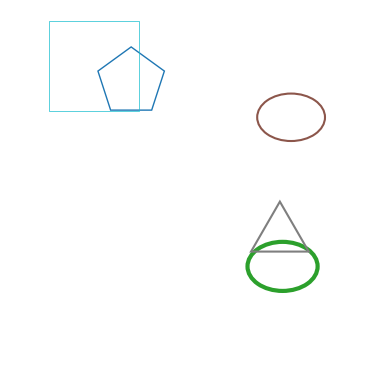[{"shape": "pentagon", "thickness": 1, "radius": 0.45, "center": [0.341, 0.787]}, {"shape": "oval", "thickness": 3, "radius": 0.46, "center": [0.734, 0.308]}, {"shape": "oval", "thickness": 1.5, "radius": 0.44, "center": [0.756, 0.695]}, {"shape": "triangle", "thickness": 1.5, "radius": 0.43, "center": [0.727, 0.39]}, {"shape": "square", "thickness": 0.5, "radius": 0.58, "center": [0.245, 0.828]}]